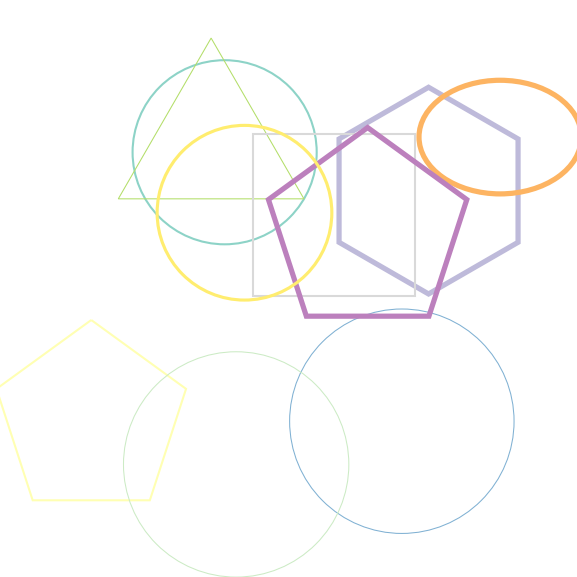[{"shape": "circle", "thickness": 1, "radius": 0.8, "center": [0.389, 0.735]}, {"shape": "pentagon", "thickness": 1, "radius": 0.86, "center": [0.158, 0.272]}, {"shape": "hexagon", "thickness": 2.5, "radius": 0.89, "center": [0.742, 0.669]}, {"shape": "circle", "thickness": 0.5, "radius": 0.97, "center": [0.696, 0.27]}, {"shape": "oval", "thickness": 2.5, "radius": 0.7, "center": [0.866, 0.762]}, {"shape": "triangle", "thickness": 0.5, "radius": 0.93, "center": [0.366, 0.748]}, {"shape": "square", "thickness": 1, "radius": 0.7, "center": [0.578, 0.627]}, {"shape": "pentagon", "thickness": 2.5, "radius": 0.9, "center": [0.637, 0.598]}, {"shape": "circle", "thickness": 0.5, "radius": 0.98, "center": [0.409, 0.195]}, {"shape": "circle", "thickness": 1.5, "radius": 0.76, "center": [0.423, 0.631]}]